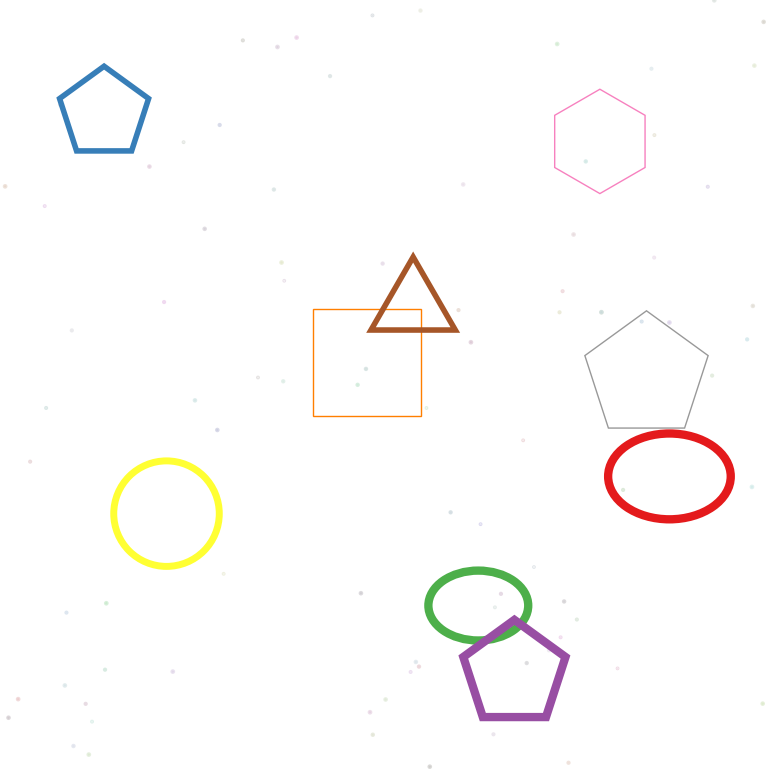[{"shape": "oval", "thickness": 3, "radius": 0.4, "center": [0.869, 0.381]}, {"shape": "pentagon", "thickness": 2, "radius": 0.3, "center": [0.135, 0.853]}, {"shape": "oval", "thickness": 3, "radius": 0.32, "center": [0.621, 0.214]}, {"shape": "pentagon", "thickness": 3, "radius": 0.35, "center": [0.668, 0.125]}, {"shape": "square", "thickness": 0.5, "radius": 0.35, "center": [0.476, 0.53]}, {"shape": "circle", "thickness": 2.5, "radius": 0.34, "center": [0.216, 0.333]}, {"shape": "triangle", "thickness": 2, "radius": 0.32, "center": [0.537, 0.603]}, {"shape": "hexagon", "thickness": 0.5, "radius": 0.34, "center": [0.779, 0.816]}, {"shape": "pentagon", "thickness": 0.5, "radius": 0.42, "center": [0.84, 0.512]}]